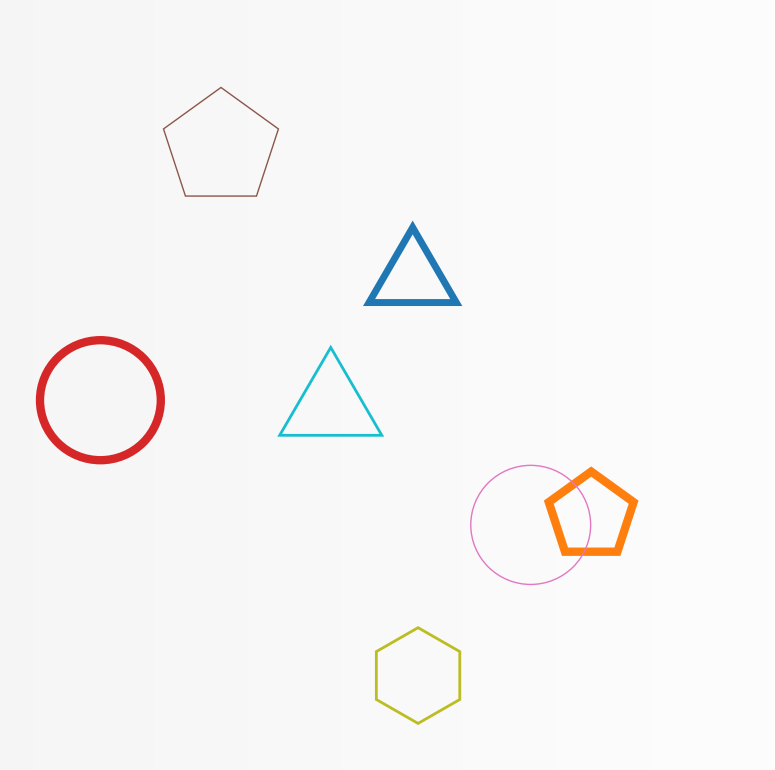[{"shape": "triangle", "thickness": 2.5, "radius": 0.32, "center": [0.532, 0.64]}, {"shape": "pentagon", "thickness": 3, "radius": 0.29, "center": [0.763, 0.33]}, {"shape": "circle", "thickness": 3, "radius": 0.39, "center": [0.13, 0.48]}, {"shape": "pentagon", "thickness": 0.5, "radius": 0.39, "center": [0.285, 0.808]}, {"shape": "circle", "thickness": 0.5, "radius": 0.39, "center": [0.685, 0.318]}, {"shape": "hexagon", "thickness": 1, "radius": 0.31, "center": [0.539, 0.123]}, {"shape": "triangle", "thickness": 1, "radius": 0.38, "center": [0.427, 0.473]}]